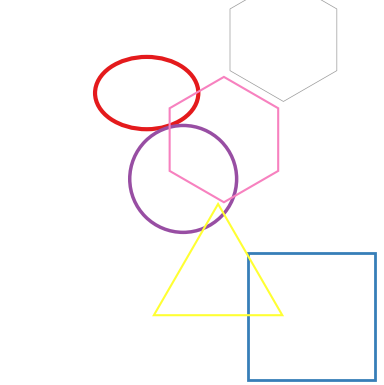[{"shape": "oval", "thickness": 3, "radius": 0.67, "center": [0.381, 0.758]}, {"shape": "square", "thickness": 2, "radius": 0.82, "center": [0.81, 0.177]}, {"shape": "circle", "thickness": 2.5, "radius": 0.69, "center": [0.476, 0.535]}, {"shape": "triangle", "thickness": 1.5, "radius": 0.96, "center": [0.566, 0.278]}, {"shape": "hexagon", "thickness": 1.5, "radius": 0.81, "center": [0.582, 0.637]}, {"shape": "hexagon", "thickness": 0.5, "radius": 0.8, "center": [0.736, 0.897]}]